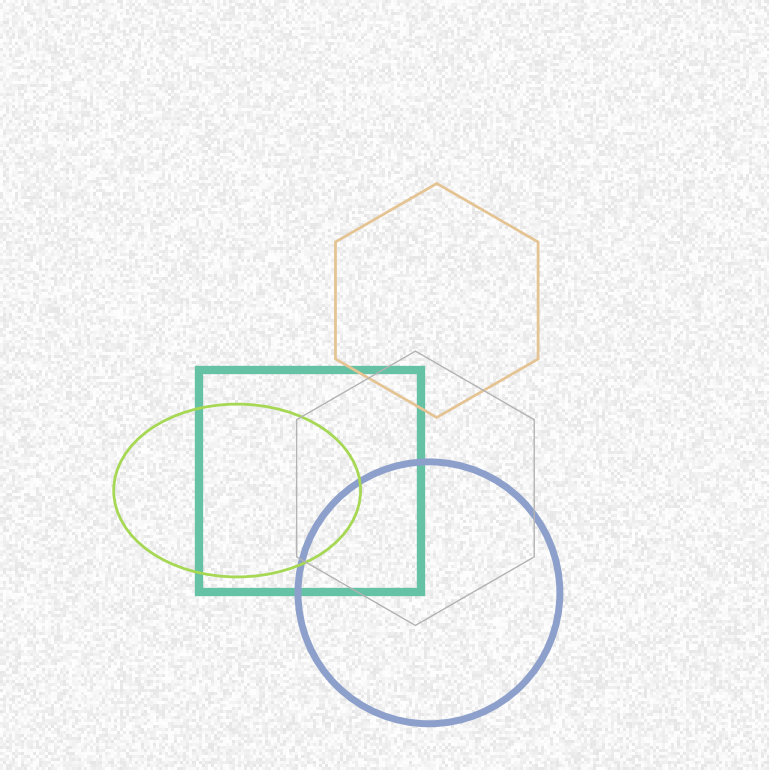[{"shape": "square", "thickness": 3, "radius": 0.72, "center": [0.403, 0.375]}, {"shape": "circle", "thickness": 2.5, "radius": 0.85, "center": [0.557, 0.23]}, {"shape": "oval", "thickness": 1, "radius": 0.8, "center": [0.308, 0.363]}, {"shape": "hexagon", "thickness": 1, "radius": 0.76, "center": [0.567, 0.61]}, {"shape": "hexagon", "thickness": 0.5, "radius": 0.89, "center": [0.54, 0.366]}]